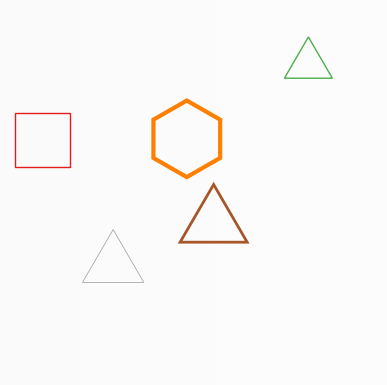[{"shape": "square", "thickness": 1, "radius": 0.35, "center": [0.109, 0.637]}, {"shape": "triangle", "thickness": 1, "radius": 0.36, "center": [0.796, 0.833]}, {"shape": "hexagon", "thickness": 3, "radius": 0.5, "center": [0.482, 0.639]}, {"shape": "triangle", "thickness": 2, "radius": 0.5, "center": [0.551, 0.421]}, {"shape": "triangle", "thickness": 0.5, "radius": 0.46, "center": [0.292, 0.312]}]